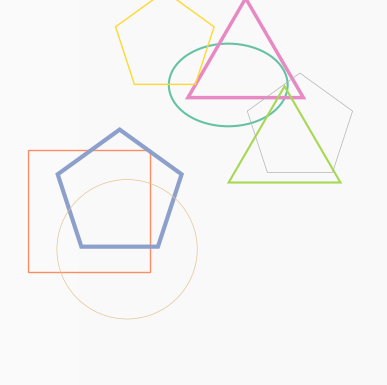[{"shape": "oval", "thickness": 1.5, "radius": 0.77, "center": [0.589, 0.779]}, {"shape": "square", "thickness": 1, "radius": 0.79, "center": [0.229, 0.451]}, {"shape": "pentagon", "thickness": 3, "radius": 0.84, "center": [0.309, 0.495]}, {"shape": "triangle", "thickness": 2.5, "radius": 0.86, "center": [0.634, 0.832]}, {"shape": "triangle", "thickness": 1.5, "radius": 0.83, "center": [0.734, 0.609]}, {"shape": "pentagon", "thickness": 1, "radius": 0.67, "center": [0.425, 0.889]}, {"shape": "circle", "thickness": 0.5, "radius": 0.91, "center": [0.328, 0.353]}, {"shape": "pentagon", "thickness": 0.5, "radius": 0.71, "center": [0.774, 0.667]}]